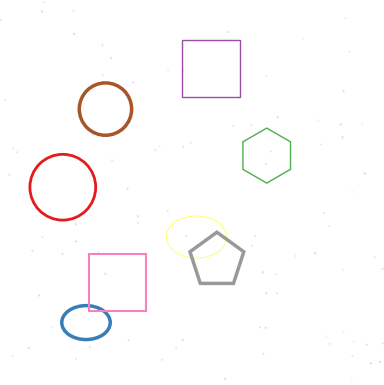[{"shape": "circle", "thickness": 2, "radius": 0.43, "center": [0.163, 0.514]}, {"shape": "oval", "thickness": 2.5, "radius": 0.31, "center": [0.223, 0.162]}, {"shape": "hexagon", "thickness": 1, "radius": 0.36, "center": [0.693, 0.596]}, {"shape": "square", "thickness": 1, "radius": 0.38, "center": [0.548, 0.822]}, {"shape": "oval", "thickness": 0.5, "radius": 0.39, "center": [0.51, 0.384]}, {"shape": "circle", "thickness": 2.5, "radius": 0.34, "center": [0.274, 0.717]}, {"shape": "square", "thickness": 1.5, "radius": 0.37, "center": [0.305, 0.265]}, {"shape": "pentagon", "thickness": 2.5, "radius": 0.37, "center": [0.563, 0.323]}]